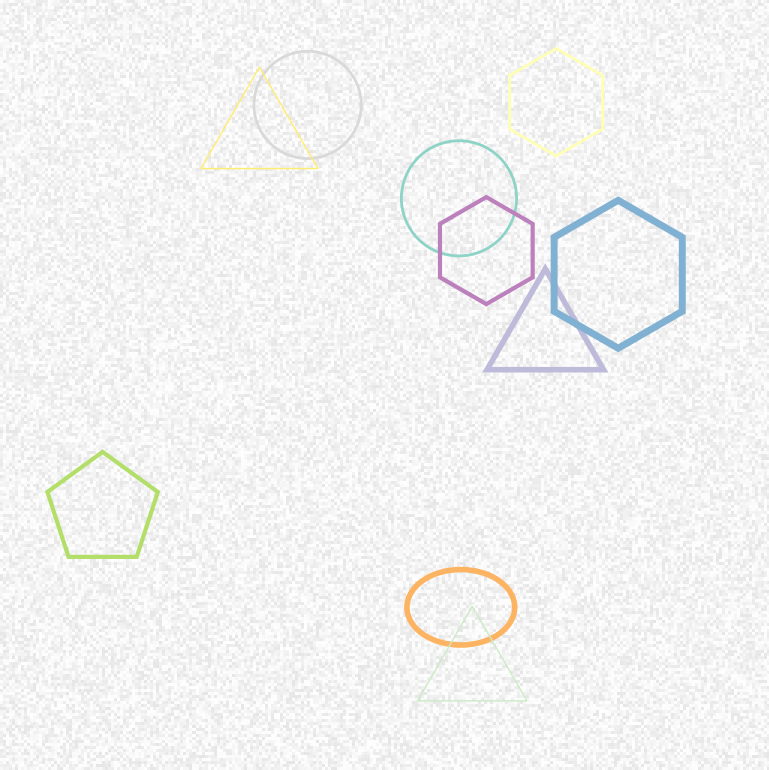[{"shape": "circle", "thickness": 1, "radius": 0.37, "center": [0.596, 0.742]}, {"shape": "hexagon", "thickness": 1, "radius": 0.35, "center": [0.722, 0.867]}, {"shape": "triangle", "thickness": 2, "radius": 0.44, "center": [0.708, 0.564]}, {"shape": "hexagon", "thickness": 2.5, "radius": 0.48, "center": [0.803, 0.644]}, {"shape": "oval", "thickness": 2, "radius": 0.35, "center": [0.598, 0.211]}, {"shape": "pentagon", "thickness": 1.5, "radius": 0.38, "center": [0.133, 0.338]}, {"shape": "circle", "thickness": 1, "radius": 0.35, "center": [0.399, 0.864]}, {"shape": "hexagon", "thickness": 1.5, "radius": 0.35, "center": [0.632, 0.675]}, {"shape": "triangle", "thickness": 0.5, "radius": 0.41, "center": [0.613, 0.131]}, {"shape": "triangle", "thickness": 0.5, "radius": 0.44, "center": [0.337, 0.825]}]